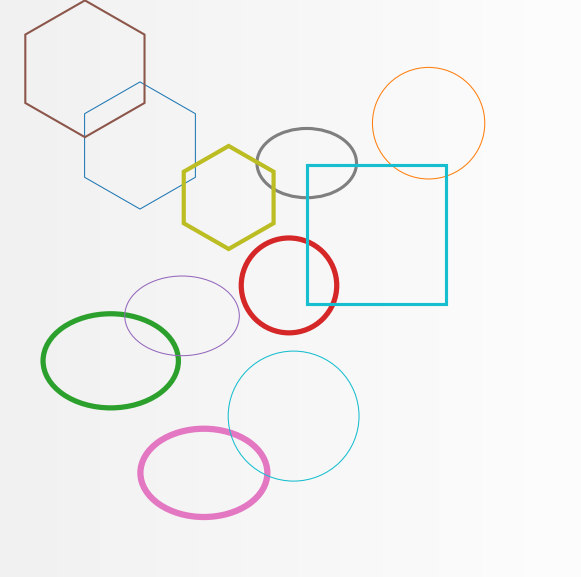[{"shape": "hexagon", "thickness": 0.5, "radius": 0.55, "center": [0.241, 0.747]}, {"shape": "circle", "thickness": 0.5, "radius": 0.48, "center": [0.737, 0.786]}, {"shape": "oval", "thickness": 2.5, "radius": 0.58, "center": [0.19, 0.374]}, {"shape": "circle", "thickness": 2.5, "radius": 0.41, "center": [0.497, 0.505]}, {"shape": "oval", "thickness": 0.5, "radius": 0.49, "center": [0.313, 0.452]}, {"shape": "hexagon", "thickness": 1, "radius": 0.59, "center": [0.146, 0.88]}, {"shape": "oval", "thickness": 3, "radius": 0.55, "center": [0.351, 0.18]}, {"shape": "oval", "thickness": 1.5, "radius": 0.43, "center": [0.528, 0.717]}, {"shape": "hexagon", "thickness": 2, "radius": 0.45, "center": [0.393, 0.657]}, {"shape": "circle", "thickness": 0.5, "radius": 0.56, "center": [0.505, 0.279]}, {"shape": "square", "thickness": 1.5, "radius": 0.6, "center": [0.647, 0.593]}]